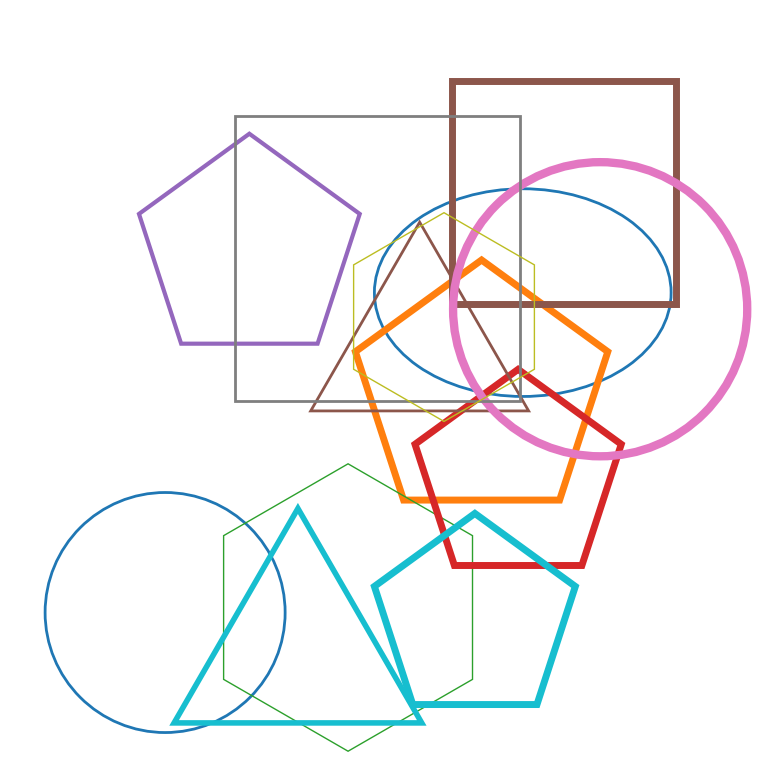[{"shape": "oval", "thickness": 1, "radius": 0.96, "center": [0.679, 0.62]}, {"shape": "circle", "thickness": 1, "radius": 0.78, "center": [0.214, 0.205]}, {"shape": "pentagon", "thickness": 2.5, "radius": 0.86, "center": [0.625, 0.49]}, {"shape": "hexagon", "thickness": 0.5, "radius": 0.93, "center": [0.452, 0.211]}, {"shape": "pentagon", "thickness": 2.5, "radius": 0.7, "center": [0.673, 0.38]}, {"shape": "pentagon", "thickness": 1.5, "radius": 0.75, "center": [0.324, 0.676]}, {"shape": "square", "thickness": 2.5, "radius": 0.73, "center": [0.732, 0.75]}, {"shape": "triangle", "thickness": 1, "radius": 0.82, "center": [0.545, 0.548]}, {"shape": "circle", "thickness": 3, "radius": 0.96, "center": [0.779, 0.598]}, {"shape": "square", "thickness": 1, "radius": 0.93, "center": [0.49, 0.664]}, {"shape": "hexagon", "thickness": 0.5, "radius": 0.68, "center": [0.577, 0.588]}, {"shape": "pentagon", "thickness": 2.5, "radius": 0.69, "center": [0.617, 0.196]}, {"shape": "triangle", "thickness": 2, "radius": 0.93, "center": [0.387, 0.154]}]